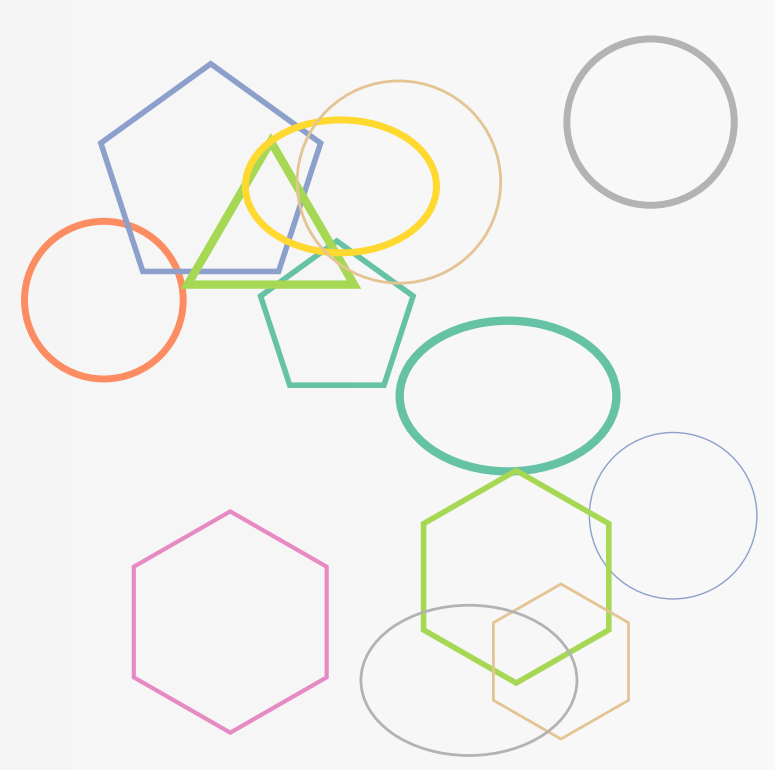[{"shape": "oval", "thickness": 3, "radius": 0.7, "center": [0.656, 0.486]}, {"shape": "pentagon", "thickness": 2, "radius": 0.52, "center": [0.435, 0.583]}, {"shape": "circle", "thickness": 2.5, "radius": 0.51, "center": [0.134, 0.61]}, {"shape": "pentagon", "thickness": 2, "radius": 0.75, "center": [0.272, 0.768]}, {"shape": "circle", "thickness": 0.5, "radius": 0.54, "center": [0.869, 0.33]}, {"shape": "hexagon", "thickness": 1.5, "radius": 0.72, "center": [0.297, 0.192]}, {"shape": "triangle", "thickness": 3, "radius": 0.62, "center": [0.349, 0.692]}, {"shape": "hexagon", "thickness": 2, "radius": 0.69, "center": [0.666, 0.251]}, {"shape": "oval", "thickness": 2.5, "radius": 0.62, "center": [0.44, 0.758]}, {"shape": "circle", "thickness": 1, "radius": 0.66, "center": [0.515, 0.764]}, {"shape": "hexagon", "thickness": 1, "radius": 0.5, "center": [0.724, 0.141]}, {"shape": "oval", "thickness": 1, "radius": 0.7, "center": [0.605, 0.116]}, {"shape": "circle", "thickness": 2.5, "radius": 0.54, "center": [0.839, 0.841]}]